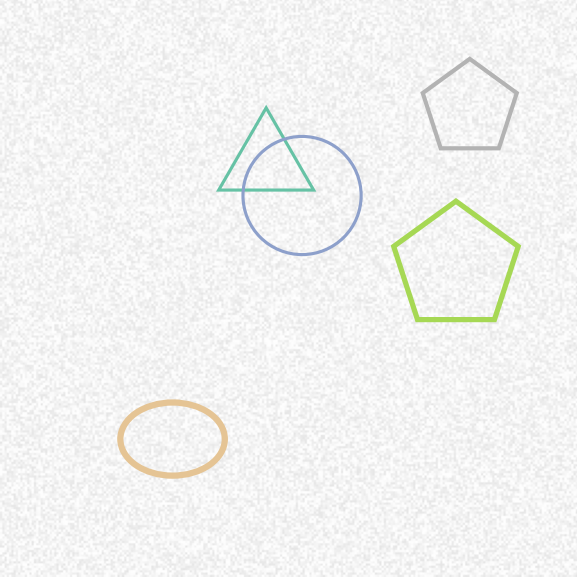[{"shape": "triangle", "thickness": 1.5, "radius": 0.47, "center": [0.461, 0.717]}, {"shape": "circle", "thickness": 1.5, "radius": 0.51, "center": [0.523, 0.661]}, {"shape": "pentagon", "thickness": 2.5, "radius": 0.57, "center": [0.79, 0.537]}, {"shape": "oval", "thickness": 3, "radius": 0.45, "center": [0.299, 0.239]}, {"shape": "pentagon", "thickness": 2, "radius": 0.43, "center": [0.813, 0.812]}]